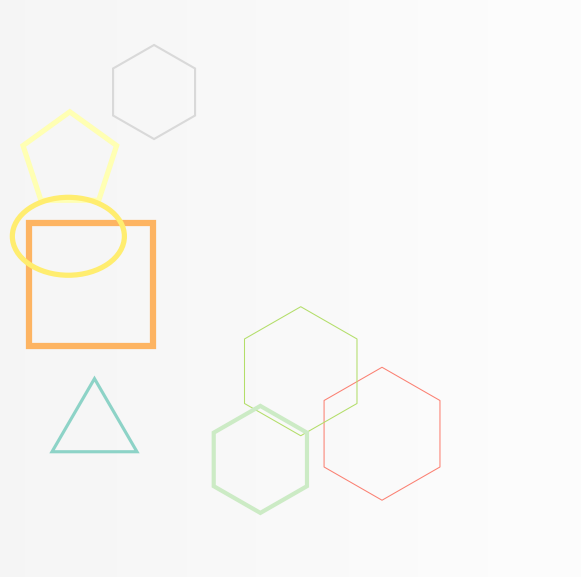[{"shape": "triangle", "thickness": 1.5, "radius": 0.42, "center": [0.163, 0.259]}, {"shape": "pentagon", "thickness": 2.5, "radius": 0.42, "center": [0.12, 0.721]}, {"shape": "hexagon", "thickness": 0.5, "radius": 0.58, "center": [0.657, 0.248]}, {"shape": "square", "thickness": 3, "radius": 0.53, "center": [0.156, 0.507]}, {"shape": "hexagon", "thickness": 0.5, "radius": 0.56, "center": [0.517, 0.356]}, {"shape": "hexagon", "thickness": 1, "radius": 0.41, "center": [0.265, 0.84]}, {"shape": "hexagon", "thickness": 2, "radius": 0.46, "center": [0.448, 0.204]}, {"shape": "oval", "thickness": 2.5, "radius": 0.48, "center": [0.118, 0.59]}]